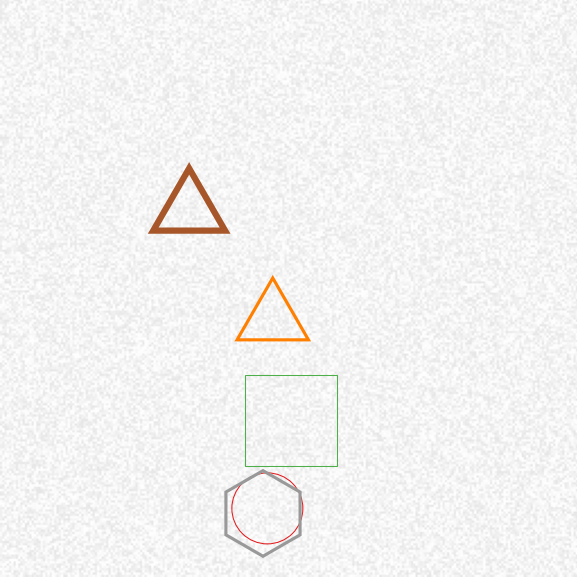[{"shape": "circle", "thickness": 0.5, "radius": 0.31, "center": [0.463, 0.119]}, {"shape": "square", "thickness": 0.5, "radius": 0.39, "center": [0.504, 0.27]}, {"shape": "triangle", "thickness": 1.5, "radius": 0.36, "center": [0.472, 0.446]}, {"shape": "triangle", "thickness": 3, "radius": 0.36, "center": [0.328, 0.636]}, {"shape": "hexagon", "thickness": 1.5, "radius": 0.37, "center": [0.455, 0.11]}]